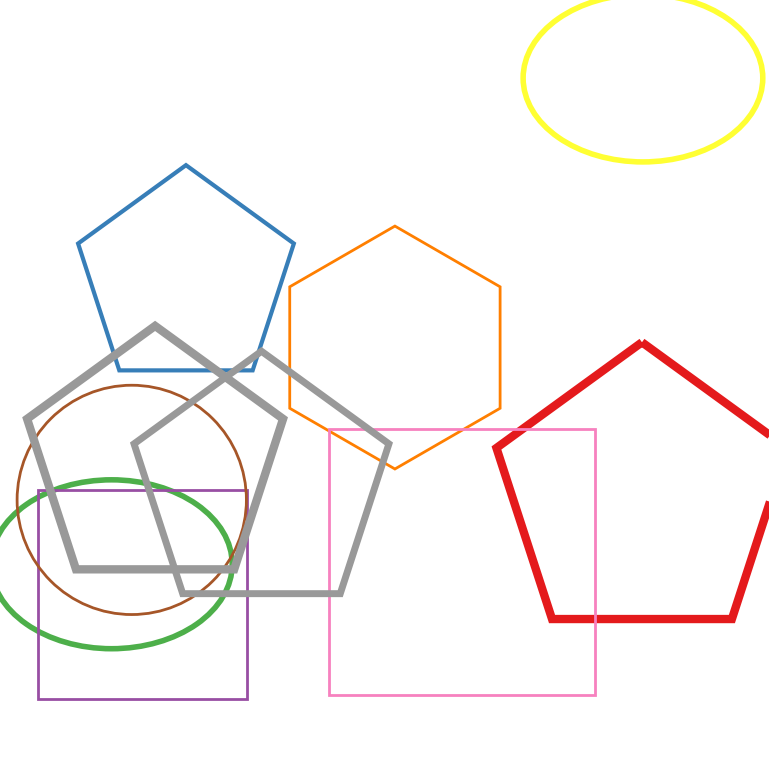[{"shape": "pentagon", "thickness": 3, "radius": 0.99, "center": [0.834, 0.357]}, {"shape": "pentagon", "thickness": 1.5, "radius": 0.74, "center": [0.242, 0.638]}, {"shape": "oval", "thickness": 2, "radius": 0.78, "center": [0.145, 0.267]}, {"shape": "square", "thickness": 1, "radius": 0.68, "center": [0.185, 0.228]}, {"shape": "hexagon", "thickness": 1, "radius": 0.79, "center": [0.513, 0.549]}, {"shape": "oval", "thickness": 2, "radius": 0.78, "center": [0.835, 0.899]}, {"shape": "circle", "thickness": 1, "radius": 0.74, "center": [0.171, 0.351]}, {"shape": "square", "thickness": 1, "radius": 0.86, "center": [0.6, 0.27]}, {"shape": "pentagon", "thickness": 2.5, "radius": 0.87, "center": [0.34, 0.37]}, {"shape": "pentagon", "thickness": 3, "radius": 0.87, "center": [0.201, 0.402]}]